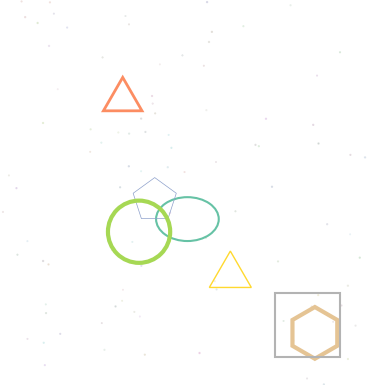[{"shape": "oval", "thickness": 1.5, "radius": 0.41, "center": [0.487, 0.431]}, {"shape": "triangle", "thickness": 2, "radius": 0.29, "center": [0.319, 0.741]}, {"shape": "pentagon", "thickness": 0.5, "radius": 0.29, "center": [0.402, 0.48]}, {"shape": "circle", "thickness": 3, "radius": 0.4, "center": [0.361, 0.398]}, {"shape": "triangle", "thickness": 1, "radius": 0.31, "center": [0.598, 0.285]}, {"shape": "hexagon", "thickness": 3, "radius": 0.34, "center": [0.818, 0.135]}, {"shape": "square", "thickness": 1.5, "radius": 0.42, "center": [0.798, 0.156]}]